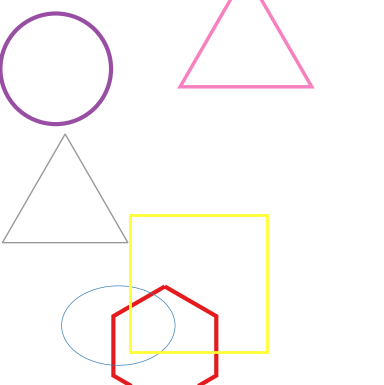[{"shape": "hexagon", "thickness": 3, "radius": 0.77, "center": [0.428, 0.102]}, {"shape": "oval", "thickness": 0.5, "radius": 0.74, "center": [0.307, 0.154]}, {"shape": "circle", "thickness": 3, "radius": 0.72, "center": [0.145, 0.821]}, {"shape": "square", "thickness": 2, "radius": 0.89, "center": [0.516, 0.263]}, {"shape": "triangle", "thickness": 2.5, "radius": 0.99, "center": [0.639, 0.873]}, {"shape": "triangle", "thickness": 1, "radius": 0.94, "center": [0.169, 0.464]}]